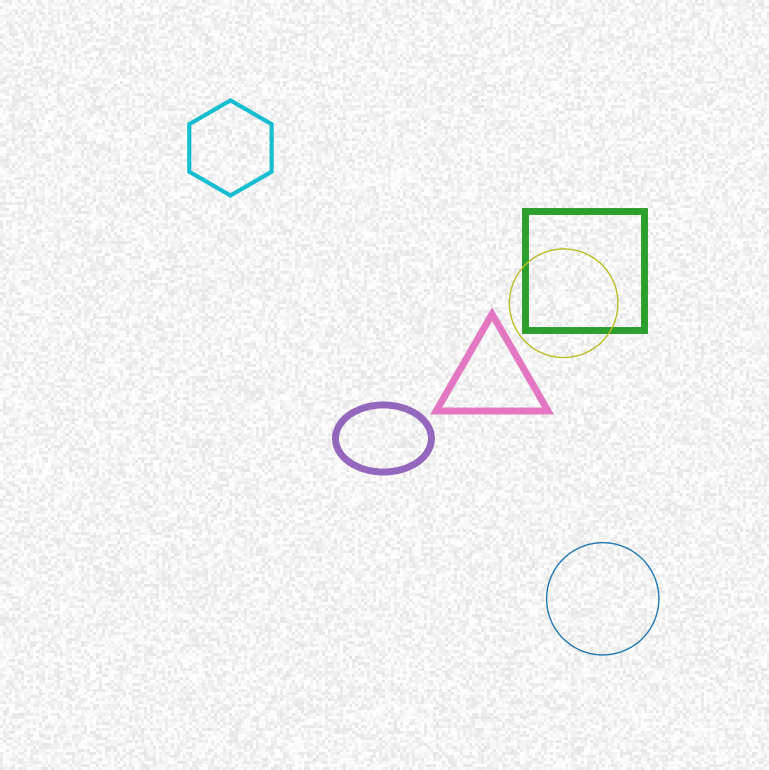[{"shape": "circle", "thickness": 0.5, "radius": 0.36, "center": [0.783, 0.222]}, {"shape": "square", "thickness": 2.5, "radius": 0.39, "center": [0.76, 0.649]}, {"shape": "oval", "thickness": 2.5, "radius": 0.31, "center": [0.498, 0.431]}, {"shape": "triangle", "thickness": 2.5, "radius": 0.42, "center": [0.639, 0.508]}, {"shape": "circle", "thickness": 0.5, "radius": 0.35, "center": [0.732, 0.606]}, {"shape": "hexagon", "thickness": 1.5, "radius": 0.31, "center": [0.299, 0.808]}]